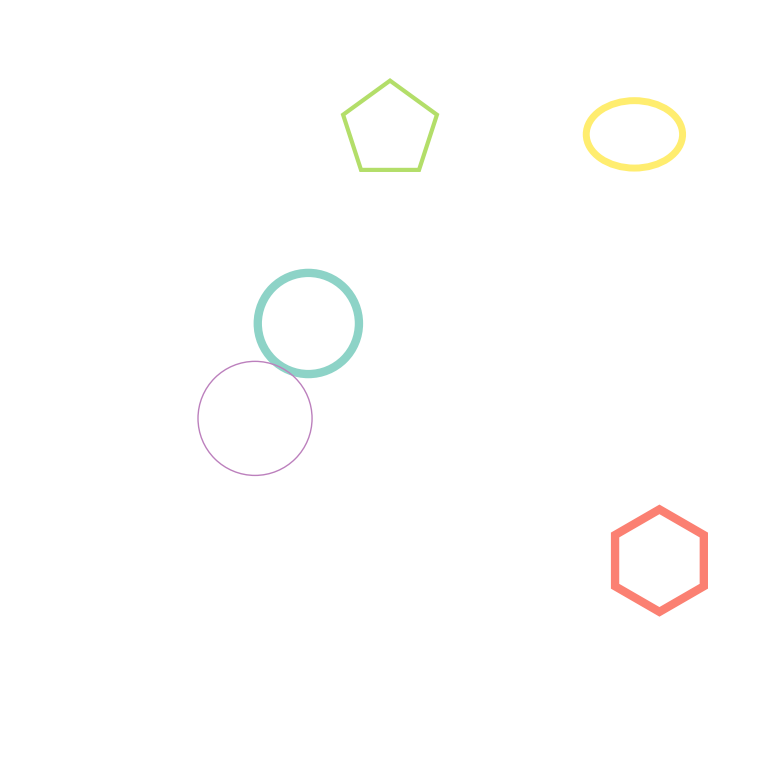[{"shape": "circle", "thickness": 3, "radius": 0.33, "center": [0.4, 0.58]}, {"shape": "hexagon", "thickness": 3, "radius": 0.33, "center": [0.856, 0.272]}, {"shape": "pentagon", "thickness": 1.5, "radius": 0.32, "center": [0.507, 0.831]}, {"shape": "circle", "thickness": 0.5, "radius": 0.37, "center": [0.331, 0.457]}, {"shape": "oval", "thickness": 2.5, "radius": 0.31, "center": [0.824, 0.826]}]